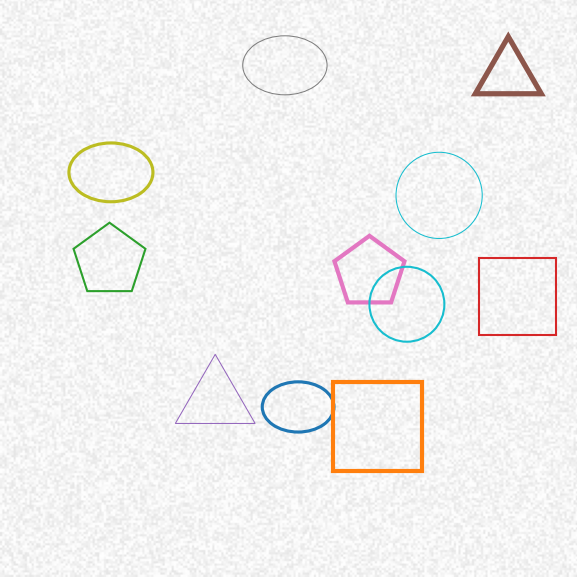[{"shape": "oval", "thickness": 1.5, "radius": 0.31, "center": [0.516, 0.294]}, {"shape": "square", "thickness": 2, "radius": 0.39, "center": [0.653, 0.261]}, {"shape": "pentagon", "thickness": 1, "radius": 0.33, "center": [0.19, 0.548]}, {"shape": "square", "thickness": 1, "radius": 0.33, "center": [0.896, 0.486]}, {"shape": "triangle", "thickness": 0.5, "radius": 0.4, "center": [0.373, 0.306]}, {"shape": "triangle", "thickness": 2.5, "radius": 0.33, "center": [0.88, 0.87]}, {"shape": "pentagon", "thickness": 2, "radius": 0.32, "center": [0.64, 0.527]}, {"shape": "oval", "thickness": 0.5, "radius": 0.37, "center": [0.493, 0.886]}, {"shape": "oval", "thickness": 1.5, "radius": 0.36, "center": [0.192, 0.701]}, {"shape": "circle", "thickness": 1, "radius": 0.32, "center": [0.705, 0.472]}, {"shape": "circle", "thickness": 0.5, "radius": 0.37, "center": [0.76, 0.661]}]